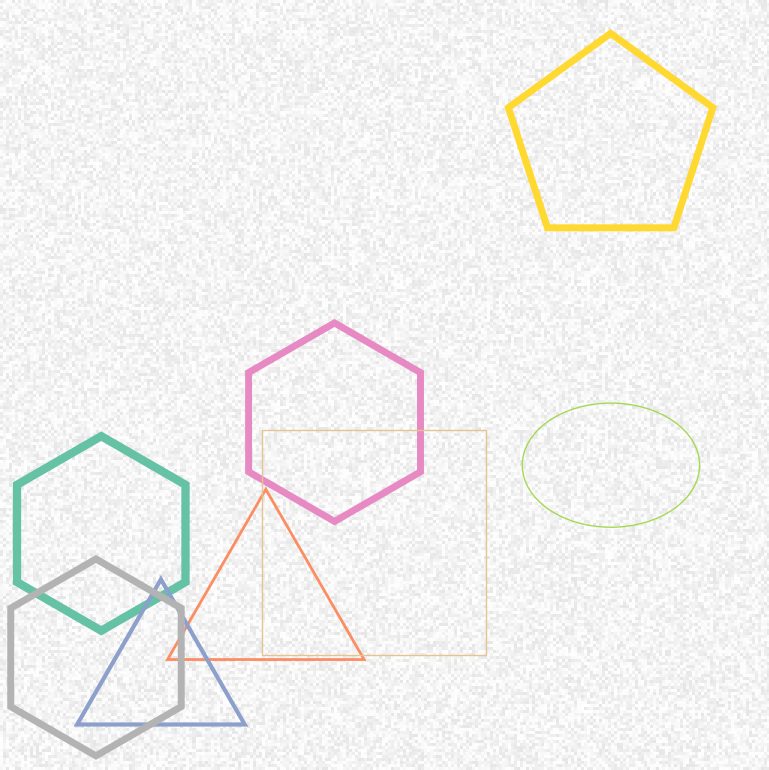[{"shape": "hexagon", "thickness": 3, "radius": 0.63, "center": [0.131, 0.307]}, {"shape": "triangle", "thickness": 1, "radius": 0.74, "center": [0.345, 0.217]}, {"shape": "triangle", "thickness": 1.5, "radius": 0.63, "center": [0.209, 0.122]}, {"shape": "hexagon", "thickness": 2.5, "radius": 0.64, "center": [0.434, 0.452]}, {"shape": "oval", "thickness": 0.5, "radius": 0.58, "center": [0.793, 0.396]}, {"shape": "pentagon", "thickness": 2.5, "radius": 0.7, "center": [0.793, 0.817]}, {"shape": "square", "thickness": 0.5, "radius": 0.73, "center": [0.485, 0.296]}, {"shape": "hexagon", "thickness": 2.5, "radius": 0.64, "center": [0.125, 0.146]}]